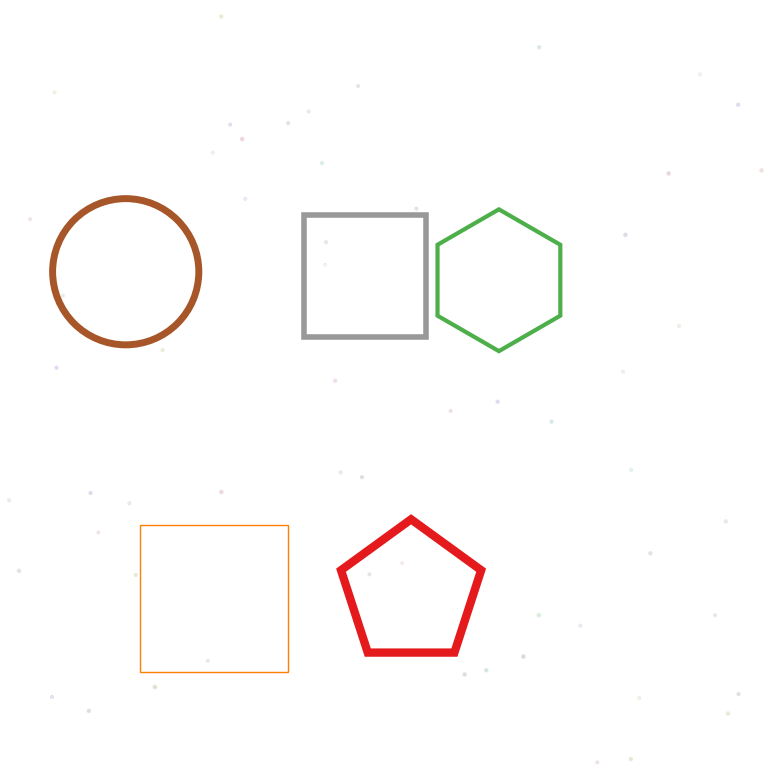[{"shape": "pentagon", "thickness": 3, "radius": 0.48, "center": [0.534, 0.23]}, {"shape": "hexagon", "thickness": 1.5, "radius": 0.46, "center": [0.648, 0.636]}, {"shape": "square", "thickness": 0.5, "radius": 0.48, "center": [0.278, 0.223]}, {"shape": "circle", "thickness": 2.5, "radius": 0.47, "center": [0.163, 0.647]}, {"shape": "square", "thickness": 2, "radius": 0.4, "center": [0.474, 0.642]}]